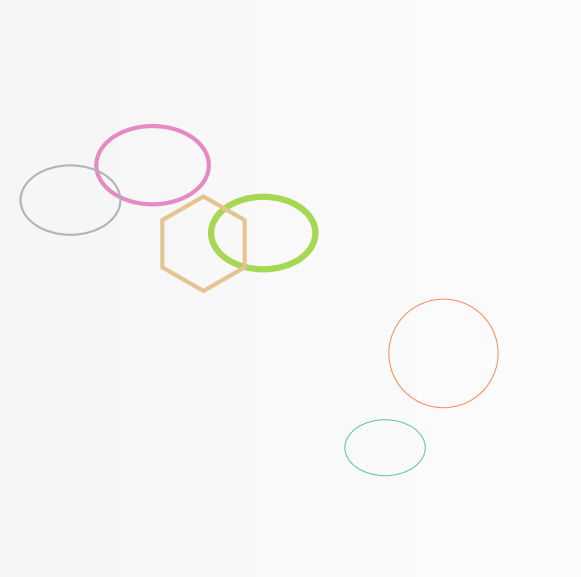[{"shape": "oval", "thickness": 0.5, "radius": 0.35, "center": [0.662, 0.224]}, {"shape": "circle", "thickness": 0.5, "radius": 0.47, "center": [0.763, 0.387]}, {"shape": "oval", "thickness": 2, "radius": 0.48, "center": [0.263, 0.713]}, {"shape": "oval", "thickness": 3, "radius": 0.45, "center": [0.453, 0.596]}, {"shape": "hexagon", "thickness": 2, "radius": 0.41, "center": [0.35, 0.577]}, {"shape": "oval", "thickness": 1, "radius": 0.43, "center": [0.121, 0.653]}]